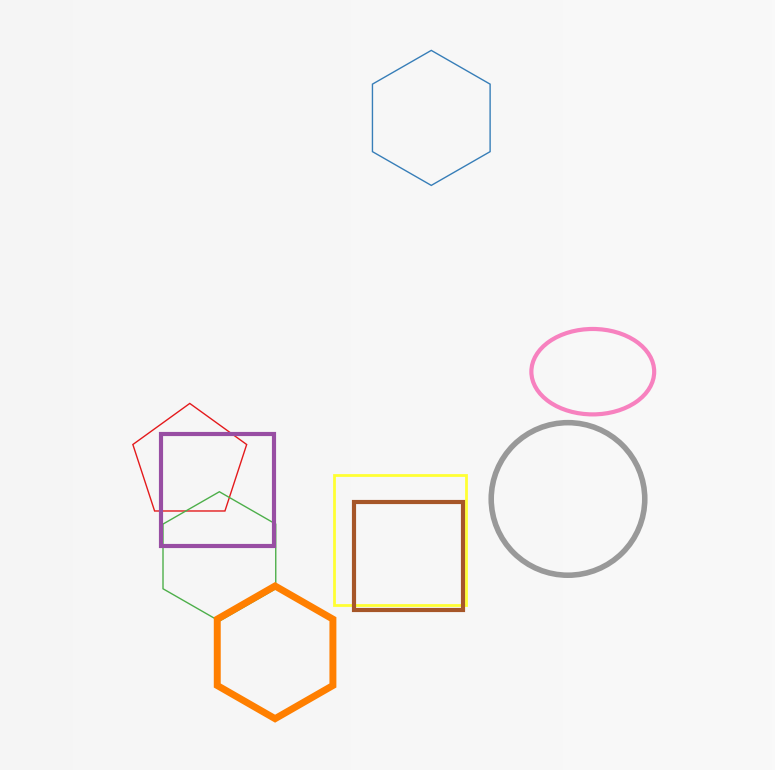[{"shape": "pentagon", "thickness": 0.5, "radius": 0.39, "center": [0.245, 0.399]}, {"shape": "hexagon", "thickness": 0.5, "radius": 0.44, "center": [0.556, 0.847]}, {"shape": "hexagon", "thickness": 0.5, "radius": 0.42, "center": [0.283, 0.277]}, {"shape": "square", "thickness": 1.5, "radius": 0.36, "center": [0.28, 0.364]}, {"shape": "hexagon", "thickness": 2.5, "radius": 0.43, "center": [0.355, 0.153]}, {"shape": "square", "thickness": 1, "radius": 0.42, "center": [0.516, 0.299]}, {"shape": "square", "thickness": 1.5, "radius": 0.35, "center": [0.527, 0.278]}, {"shape": "oval", "thickness": 1.5, "radius": 0.4, "center": [0.765, 0.517]}, {"shape": "circle", "thickness": 2, "radius": 0.5, "center": [0.733, 0.352]}]